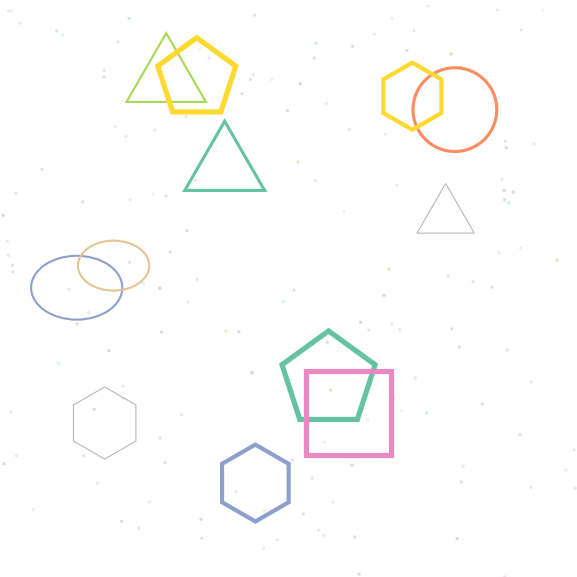[{"shape": "triangle", "thickness": 1.5, "radius": 0.4, "center": [0.389, 0.709]}, {"shape": "pentagon", "thickness": 2.5, "radius": 0.42, "center": [0.569, 0.341]}, {"shape": "circle", "thickness": 1.5, "radius": 0.36, "center": [0.788, 0.809]}, {"shape": "hexagon", "thickness": 2, "radius": 0.33, "center": [0.442, 0.163]}, {"shape": "oval", "thickness": 1, "radius": 0.39, "center": [0.133, 0.501]}, {"shape": "square", "thickness": 2.5, "radius": 0.36, "center": [0.603, 0.284]}, {"shape": "triangle", "thickness": 1, "radius": 0.4, "center": [0.288, 0.862]}, {"shape": "pentagon", "thickness": 2.5, "radius": 0.36, "center": [0.341, 0.863]}, {"shape": "hexagon", "thickness": 2, "radius": 0.29, "center": [0.714, 0.833]}, {"shape": "oval", "thickness": 1, "radius": 0.31, "center": [0.197, 0.539]}, {"shape": "hexagon", "thickness": 0.5, "radius": 0.31, "center": [0.181, 0.267]}, {"shape": "triangle", "thickness": 0.5, "radius": 0.29, "center": [0.772, 0.624]}]